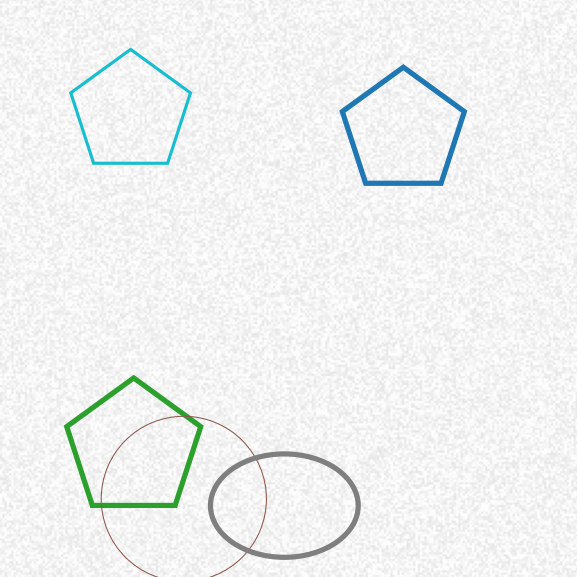[{"shape": "pentagon", "thickness": 2.5, "radius": 0.56, "center": [0.698, 0.772]}, {"shape": "pentagon", "thickness": 2.5, "radius": 0.61, "center": [0.232, 0.223]}, {"shape": "circle", "thickness": 0.5, "radius": 0.72, "center": [0.318, 0.135]}, {"shape": "oval", "thickness": 2.5, "radius": 0.64, "center": [0.492, 0.124]}, {"shape": "pentagon", "thickness": 1.5, "radius": 0.55, "center": [0.226, 0.805]}]